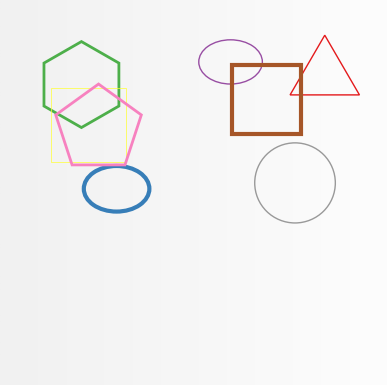[{"shape": "triangle", "thickness": 1, "radius": 0.52, "center": [0.838, 0.805]}, {"shape": "oval", "thickness": 3, "radius": 0.42, "center": [0.301, 0.51]}, {"shape": "hexagon", "thickness": 2, "radius": 0.56, "center": [0.21, 0.78]}, {"shape": "oval", "thickness": 1, "radius": 0.41, "center": [0.595, 0.839]}, {"shape": "square", "thickness": 0.5, "radius": 0.48, "center": [0.228, 0.675]}, {"shape": "square", "thickness": 3, "radius": 0.45, "center": [0.688, 0.742]}, {"shape": "pentagon", "thickness": 2, "radius": 0.58, "center": [0.254, 0.666]}, {"shape": "circle", "thickness": 1, "radius": 0.52, "center": [0.761, 0.525]}]